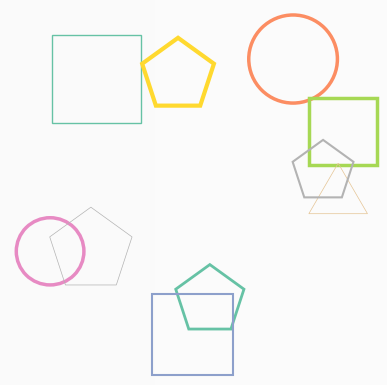[{"shape": "pentagon", "thickness": 2, "radius": 0.46, "center": [0.542, 0.22]}, {"shape": "square", "thickness": 1, "radius": 0.57, "center": [0.249, 0.795]}, {"shape": "circle", "thickness": 2.5, "radius": 0.57, "center": [0.756, 0.847]}, {"shape": "square", "thickness": 1.5, "radius": 0.53, "center": [0.497, 0.13]}, {"shape": "circle", "thickness": 2.5, "radius": 0.44, "center": [0.129, 0.347]}, {"shape": "square", "thickness": 2.5, "radius": 0.44, "center": [0.884, 0.659]}, {"shape": "pentagon", "thickness": 3, "radius": 0.49, "center": [0.459, 0.804]}, {"shape": "triangle", "thickness": 0.5, "radius": 0.44, "center": [0.873, 0.489]}, {"shape": "pentagon", "thickness": 0.5, "radius": 0.56, "center": [0.235, 0.35]}, {"shape": "pentagon", "thickness": 1.5, "radius": 0.41, "center": [0.834, 0.554]}]